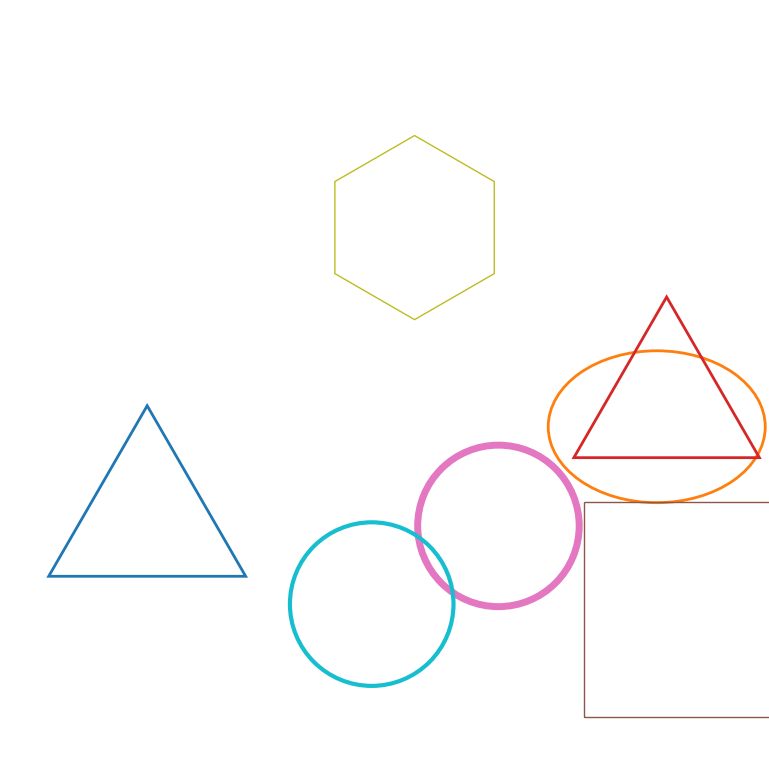[{"shape": "triangle", "thickness": 1, "radius": 0.74, "center": [0.191, 0.325]}, {"shape": "oval", "thickness": 1, "radius": 0.7, "center": [0.853, 0.446]}, {"shape": "triangle", "thickness": 1, "radius": 0.7, "center": [0.866, 0.475]}, {"shape": "square", "thickness": 0.5, "radius": 0.7, "center": [0.899, 0.209]}, {"shape": "circle", "thickness": 2.5, "radius": 0.52, "center": [0.647, 0.317]}, {"shape": "hexagon", "thickness": 0.5, "radius": 0.6, "center": [0.538, 0.704]}, {"shape": "circle", "thickness": 1.5, "radius": 0.53, "center": [0.483, 0.215]}]